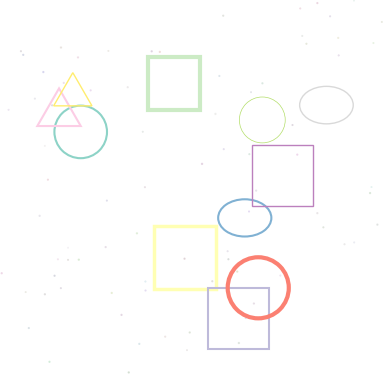[{"shape": "circle", "thickness": 1.5, "radius": 0.34, "center": [0.21, 0.657]}, {"shape": "square", "thickness": 2.5, "radius": 0.41, "center": [0.48, 0.332]}, {"shape": "square", "thickness": 1.5, "radius": 0.39, "center": [0.618, 0.172]}, {"shape": "circle", "thickness": 3, "radius": 0.4, "center": [0.671, 0.252]}, {"shape": "oval", "thickness": 1.5, "radius": 0.35, "center": [0.636, 0.434]}, {"shape": "circle", "thickness": 0.5, "radius": 0.3, "center": [0.681, 0.688]}, {"shape": "triangle", "thickness": 1.5, "radius": 0.33, "center": [0.153, 0.705]}, {"shape": "oval", "thickness": 1, "radius": 0.35, "center": [0.848, 0.727]}, {"shape": "square", "thickness": 1, "radius": 0.4, "center": [0.734, 0.543]}, {"shape": "square", "thickness": 3, "radius": 0.34, "center": [0.451, 0.783]}, {"shape": "triangle", "thickness": 1, "radius": 0.29, "center": [0.189, 0.754]}]